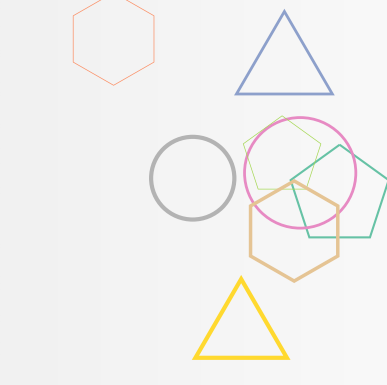[{"shape": "pentagon", "thickness": 1.5, "radius": 0.67, "center": [0.877, 0.491]}, {"shape": "hexagon", "thickness": 0.5, "radius": 0.6, "center": [0.293, 0.899]}, {"shape": "triangle", "thickness": 2, "radius": 0.71, "center": [0.734, 0.827]}, {"shape": "circle", "thickness": 2, "radius": 0.72, "center": [0.775, 0.551]}, {"shape": "pentagon", "thickness": 0.5, "radius": 0.53, "center": [0.728, 0.594]}, {"shape": "triangle", "thickness": 3, "radius": 0.68, "center": [0.622, 0.139]}, {"shape": "hexagon", "thickness": 2.5, "radius": 0.65, "center": [0.759, 0.4]}, {"shape": "circle", "thickness": 3, "radius": 0.54, "center": [0.497, 0.537]}]